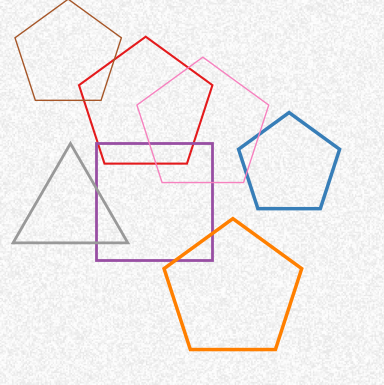[{"shape": "pentagon", "thickness": 1.5, "radius": 0.91, "center": [0.378, 0.722]}, {"shape": "pentagon", "thickness": 2.5, "radius": 0.69, "center": [0.751, 0.57]}, {"shape": "square", "thickness": 2, "radius": 0.75, "center": [0.4, 0.477]}, {"shape": "pentagon", "thickness": 2.5, "radius": 0.94, "center": [0.605, 0.244]}, {"shape": "pentagon", "thickness": 1, "radius": 0.73, "center": [0.177, 0.857]}, {"shape": "pentagon", "thickness": 1, "radius": 0.9, "center": [0.527, 0.671]}, {"shape": "triangle", "thickness": 2, "radius": 0.86, "center": [0.183, 0.455]}]